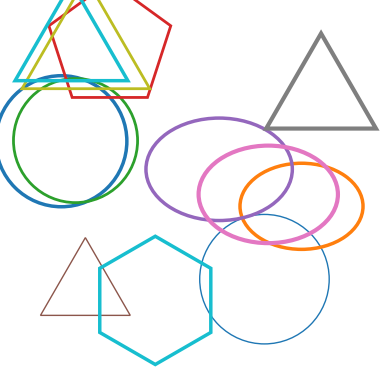[{"shape": "circle", "thickness": 1, "radius": 0.84, "center": [0.687, 0.275]}, {"shape": "circle", "thickness": 2.5, "radius": 0.85, "center": [0.159, 0.633]}, {"shape": "oval", "thickness": 2.5, "radius": 0.8, "center": [0.783, 0.464]}, {"shape": "circle", "thickness": 2, "radius": 0.81, "center": [0.196, 0.635]}, {"shape": "pentagon", "thickness": 2, "radius": 0.83, "center": [0.285, 0.882]}, {"shape": "oval", "thickness": 2.5, "radius": 0.95, "center": [0.569, 0.56]}, {"shape": "triangle", "thickness": 1, "radius": 0.67, "center": [0.222, 0.248]}, {"shape": "oval", "thickness": 3, "radius": 0.9, "center": [0.697, 0.495]}, {"shape": "triangle", "thickness": 3, "radius": 0.82, "center": [0.834, 0.748]}, {"shape": "triangle", "thickness": 2, "radius": 0.96, "center": [0.223, 0.865]}, {"shape": "hexagon", "thickness": 2.5, "radius": 0.83, "center": [0.403, 0.22]}, {"shape": "triangle", "thickness": 2.5, "radius": 0.85, "center": [0.186, 0.875]}]